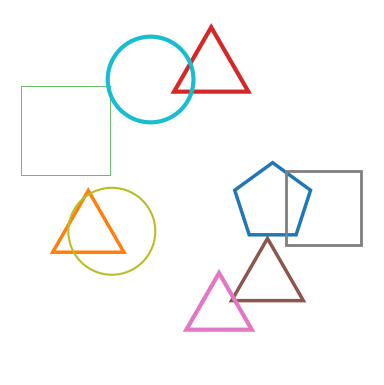[{"shape": "pentagon", "thickness": 2.5, "radius": 0.52, "center": [0.708, 0.474]}, {"shape": "triangle", "thickness": 2.5, "radius": 0.53, "center": [0.229, 0.398]}, {"shape": "square", "thickness": 0.5, "radius": 0.58, "center": [0.17, 0.662]}, {"shape": "triangle", "thickness": 3, "radius": 0.56, "center": [0.549, 0.818]}, {"shape": "triangle", "thickness": 2.5, "radius": 0.54, "center": [0.695, 0.273]}, {"shape": "triangle", "thickness": 3, "radius": 0.49, "center": [0.569, 0.193]}, {"shape": "square", "thickness": 2, "radius": 0.48, "center": [0.84, 0.46]}, {"shape": "circle", "thickness": 1.5, "radius": 0.56, "center": [0.29, 0.399]}, {"shape": "circle", "thickness": 3, "radius": 0.56, "center": [0.391, 0.793]}]